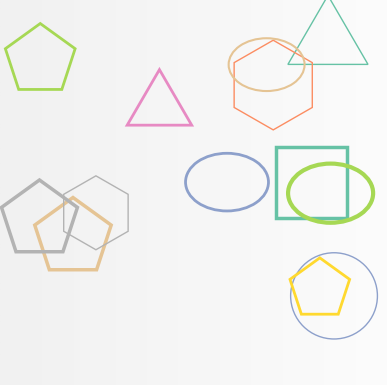[{"shape": "triangle", "thickness": 1, "radius": 0.6, "center": [0.846, 0.892]}, {"shape": "square", "thickness": 2.5, "radius": 0.46, "center": [0.803, 0.527]}, {"shape": "hexagon", "thickness": 1, "radius": 0.58, "center": [0.705, 0.779]}, {"shape": "circle", "thickness": 1, "radius": 0.56, "center": [0.862, 0.232]}, {"shape": "oval", "thickness": 2, "radius": 0.54, "center": [0.586, 0.527]}, {"shape": "triangle", "thickness": 2, "radius": 0.48, "center": [0.411, 0.723]}, {"shape": "oval", "thickness": 3, "radius": 0.55, "center": [0.853, 0.498]}, {"shape": "pentagon", "thickness": 2, "radius": 0.47, "center": [0.104, 0.844]}, {"shape": "pentagon", "thickness": 2, "radius": 0.4, "center": [0.825, 0.249]}, {"shape": "pentagon", "thickness": 2.5, "radius": 0.52, "center": [0.188, 0.383]}, {"shape": "oval", "thickness": 1.5, "radius": 0.49, "center": [0.688, 0.832]}, {"shape": "pentagon", "thickness": 2.5, "radius": 0.51, "center": [0.102, 0.429]}, {"shape": "hexagon", "thickness": 1, "radius": 0.48, "center": [0.248, 0.447]}]